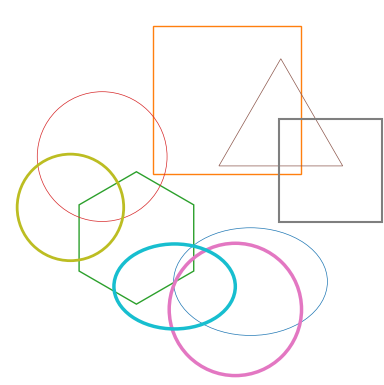[{"shape": "oval", "thickness": 0.5, "radius": 1.0, "center": [0.651, 0.269]}, {"shape": "square", "thickness": 1, "radius": 0.96, "center": [0.59, 0.74]}, {"shape": "hexagon", "thickness": 1, "radius": 0.86, "center": [0.354, 0.382]}, {"shape": "circle", "thickness": 0.5, "radius": 0.84, "center": [0.265, 0.593]}, {"shape": "triangle", "thickness": 0.5, "radius": 0.93, "center": [0.729, 0.662]}, {"shape": "circle", "thickness": 2.5, "radius": 0.86, "center": [0.611, 0.196]}, {"shape": "square", "thickness": 1.5, "radius": 0.67, "center": [0.859, 0.557]}, {"shape": "circle", "thickness": 2, "radius": 0.69, "center": [0.183, 0.461]}, {"shape": "oval", "thickness": 2.5, "radius": 0.79, "center": [0.454, 0.256]}]